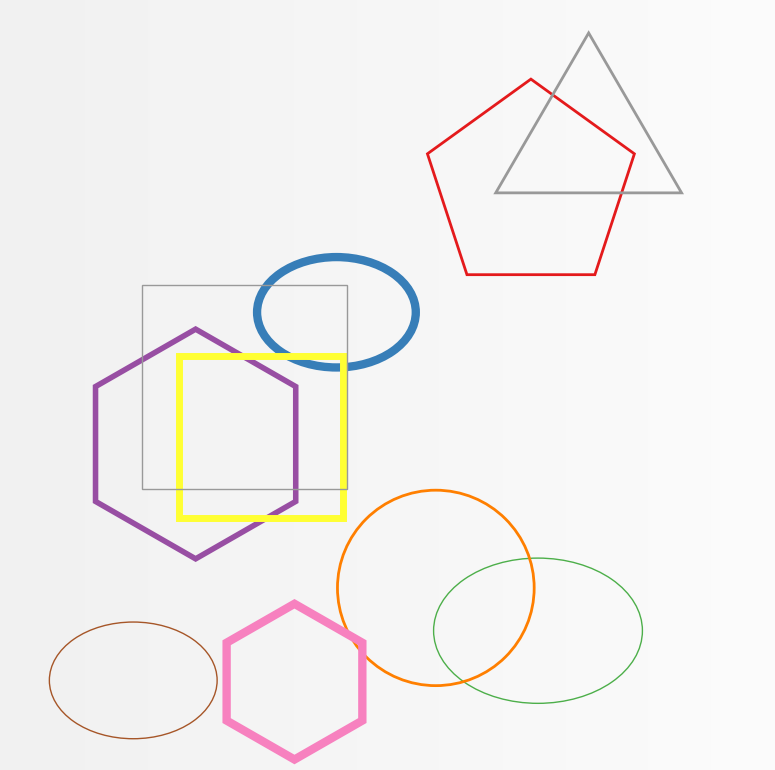[{"shape": "pentagon", "thickness": 1, "radius": 0.7, "center": [0.685, 0.757]}, {"shape": "oval", "thickness": 3, "radius": 0.51, "center": [0.434, 0.594]}, {"shape": "oval", "thickness": 0.5, "radius": 0.67, "center": [0.694, 0.181]}, {"shape": "hexagon", "thickness": 2, "radius": 0.75, "center": [0.252, 0.423]}, {"shape": "circle", "thickness": 1, "radius": 0.63, "center": [0.562, 0.236]}, {"shape": "square", "thickness": 2.5, "radius": 0.53, "center": [0.337, 0.432]}, {"shape": "oval", "thickness": 0.5, "radius": 0.54, "center": [0.172, 0.116]}, {"shape": "hexagon", "thickness": 3, "radius": 0.51, "center": [0.38, 0.115]}, {"shape": "triangle", "thickness": 1, "radius": 0.69, "center": [0.76, 0.819]}, {"shape": "square", "thickness": 0.5, "radius": 0.66, "center": [0.316, 0.498]}]